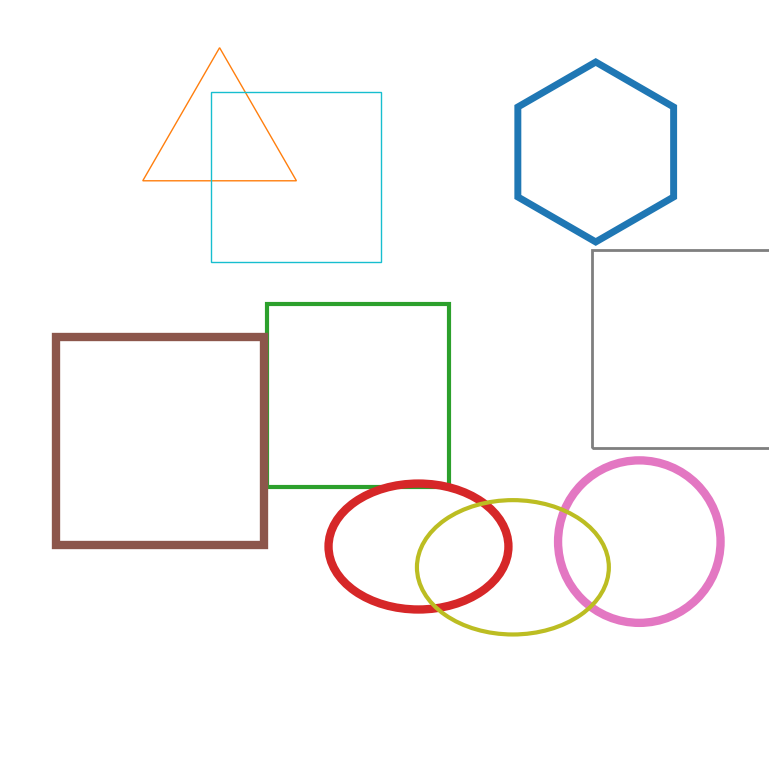[{"shape": "hexagon", "thickness": 2.5, "radius": 0.58, "center": [0.774, 0.803]}, {"shape": "triangle", "thickness": 0.5, "radius": 0.58, "center": [0.285, 0.823]}, {"shape": "square", "thickness": 1.5, "radius": 0.59, "center": [0.465, 0.487]}, {"shape": "oval", "thickness": 3, "radius": 0.58, "center": [0.543, 0.29]}, {"shape": "square", "thickness": 3, "radius": 0.68, "center": [0.208, 0.427]}, {"shape": "circle", "thickness": 3, "radius": 0.53, "center": [0.83, 0.297]}, {"shape": "square", "thickness": 1, "radius": 0.64, "center": [0.897, 0.547]}, {"shape": "oval", "thickness": 1.5, "radius": 0.62, "center": [0.666, 0.263]}, {"shape": "square", "thickness": 0.5, "radius": 0.55, "center": [0.384, 0.771]}]